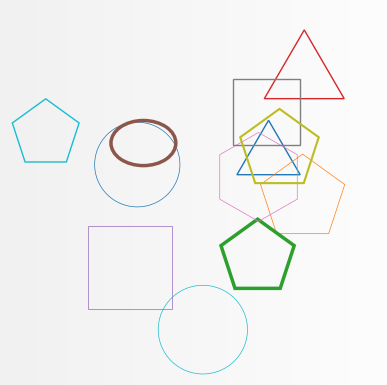[{"shape": "triangle", "thickness": 1, "radius": 0.47, "center": [0.693, 0.593]}, {"shape": "circle", "thickness": 0.5, "radius": 0.55, "center": [0.354, 0.573]}, {"shape": "pentagon", "thickness": 0.5, "radius": 0.57, "center": [0.781, 0.485]}, {"shape": "pentagon", "thickness": 2.5, "radius": 0.5, "center": [0.665, 0.331]}, {"shape": "triangle", "thickness": 1, "radius": 0.6, "center": [0.785, 0.803]}, {"shape": "square", "thickness": 0.5, "radius": 0.54, "center": [0.336, 0.305]}, {"shape": "oval", "thickness": 2.5, "radius": 0.42, "center": [0.37, 0.628]}, {"shape": "hexagon", "thickness": 0.5, "radius": 0.58, "center": [0.667, 0.54]}, {"shape": "square", "thickness": 1, "radius": 0.43, "center": [0.689, 0.709]}, {"shape": "pentagon", "thickness": 1.5, "radius": 0.53, "center": [0.721, 0.611]}, {"shape": "pentagon", "thickness": 1, "radius": 0.45, "center": [0.118, 0.653]}, {"shape": "circle", "thickness": 0.5, "radius": 0.58, "center": [0.524, 0.144]}]